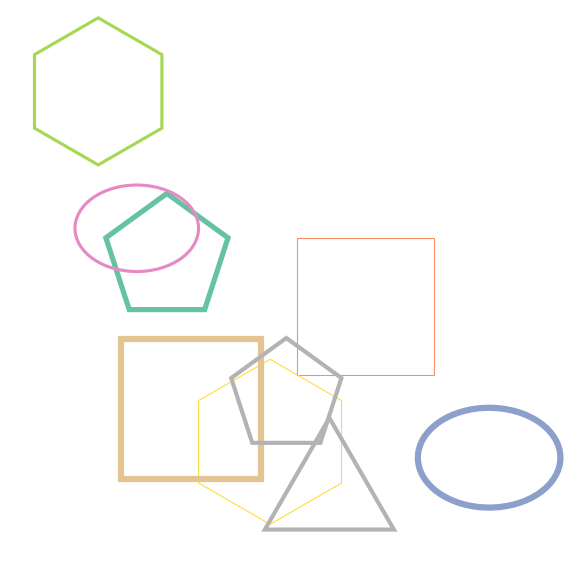[{"shape": "pentagon", "thickness": 2.5, "radius": 0.56, "center": [0.289, 0.553]}, {"shape": "square", "thickness": 0.5, "radius": 0.59, "center": [0.633, 0.468]}, {"shape": "oval", "thickness": 3, "radius": 0.62, "center": [0.847, 0.207]}, {"shape": "oval", "thickness": 1.5, "radius": 0.53, "center": [0.237, 0.604]}, {"shape": "hexagon", "thickness": 1.5, "radius": 0.64, "center": [0.17, 0.841]}, {"shape": "hexagon", "thickness": 0.5, "radius": 0.71, "center": [0.468, 0.234]}, {"shape": "square", "thickness": 3, "radius": 0.6, "center": [0.331, 0.291]}, {"shape": "triangle", "thickness": 2, "radius": 0.64, "center": [0.57, 0.147]}, {"shape": "pentagon", "thickness": 2, "radius": 0.5, "center": [0.496, 0.313]}]